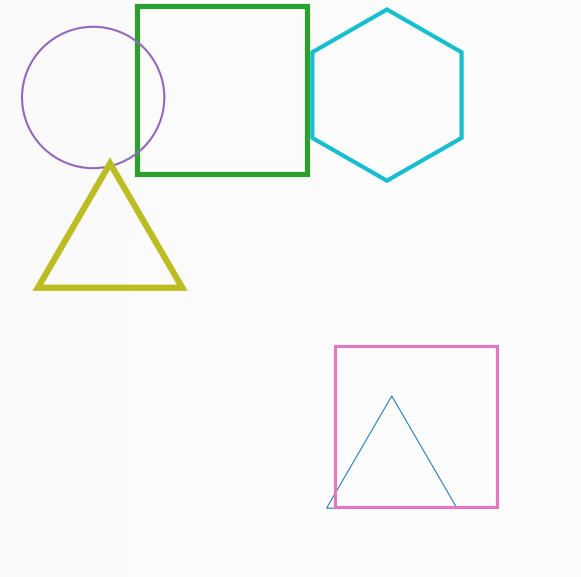[{"shape": "triangle", "thickness": 0.5, "radius": 0.65, "center": [0.674, 0.184]}, {"shape": "square", "thickness": 2.5, "radius": 0.73, "center": [0.382, 0.844]}, {"shape": "circle", "thickness": 1, "radius": 0.61, "center": [0.16, 0.83]}, {"shape": "square", "thickness": 1.5, "radius": 0.69, "center": [0.716, 0.261]}, {"shape": "triangle", "thickness": 3, "radius": 0.72, "center": [0.189, 0.573]}, {"shape": "hexagon", "thickness": 2, "radius": 0.74, "center": [0.666, 0.834]}]